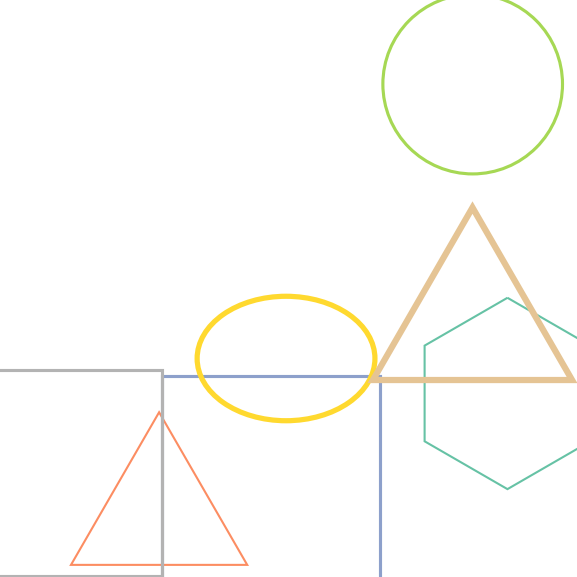[{"shape": "hexagon", "thickness": 1, "radius": 0.83, "center": [0.879, 0.318]}, {"shape": "triangle", "thickness": 1, "radius": 0.88, "center": [0.276, 0.109]}, {"shape": "square", "thickness": 1.5, "radius": 0.94, "center": [0.469, 0.158]}, {"shape": "circle", "thickness": 1.5, "radius": 0.78, "center": [0.819, 0.854]}, {"shape": "oval", "thickness": 2.5, "radius": 0.77, "center": [0.495, 0.378]}, {"shape": "triangle", "thickness": 3, "radius": 1.0, "center": [0.818, 0.441]}, {"shape": "square", "thickness": 1.5, "radius": 0.89, "center": [0.102, 0.18]}]